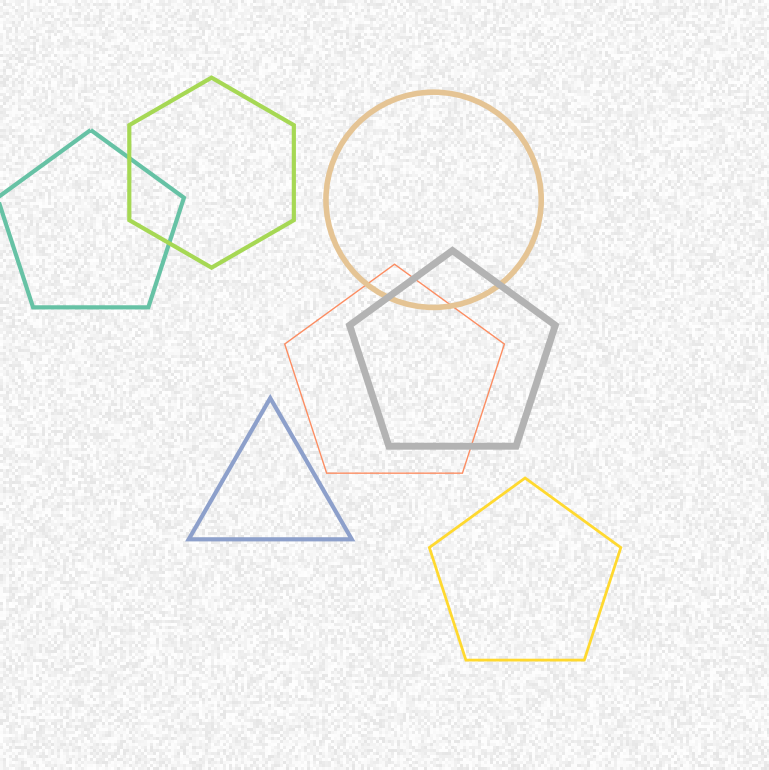[{"shape": "pentagon", "thickness": 1.5, "radius": 0.64, "center": [0.118, 0.704]}, {"shape": "pentagon", "thickness": 0.5, "radius": 0.75, "center": [0.512, 0.507]}, {"shape": "triangle", "thickness": 1.5, "radius": 0.61, "center": [0.351, 0.361]}, {"shape": "hexagon", "thickness": 1.5, "radius": 0.62, "center": [0.275, 0.776]}, {"shape": "pentagon", "thickness": 1, "radius": 0.65, "center": [0.682, 0.248]}, {"shape": "circle", "thickness": 2, "radius": 0.7, "center": [0.563, 0.741]}, {"shape": "pentagon", "thickness": 2.5, "radius": 0.7, "center": [0.588, 0.534]}]